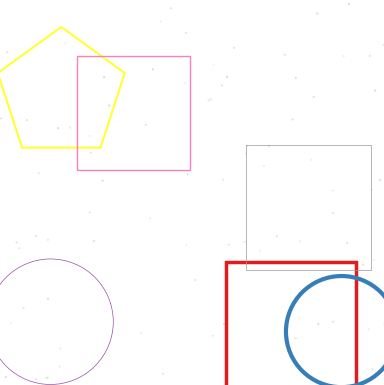[{"shape": "square", "thickness": 2.5, "radius": 0.85, "center": [0.757, 0.151]}, {"shape": "circle", "thickness": 3, "radius": 0.72, "center": [0.887, 0.139]}, {"shape": "circle", "thickness": 0.5, "radius": 0.82, "center": [0.131, 0.164]}, {"shape": "pentagon", "thickness": 1.5, "radius": 0.87, "center": [0.159, 0.757]}, {"shape": "square", "thickness": 1, "radius": 0.74, "center": [0.347, 0.707]}, {"shape": "square", "thickness": 0.5, "radius": 0.81, "center": [0.802, 0.462]}]